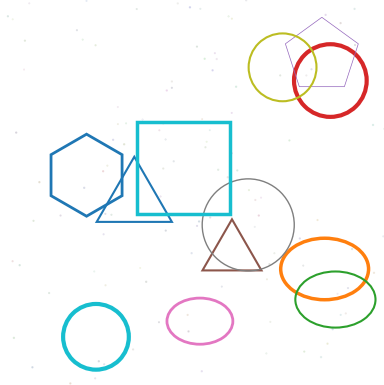[{"shape": "triangle", "thickness": 1.5, "radius": 0.56, "center": [0.349, 0.48]}, {"shape": "hexagon", "thickness": 2, "radius": 0.53, "center": [0.225, 0.545]}, {"shape": "oval", "thickness": 2.5, "radius": 0.57, "center": [0.843, 0.301]}, {"shape": "oval", "thickness": 1.5, "radius": 0.52, "center": [0.871, 0.222]}, {"shape": "circle", "thickness": 3, "radius": 0.47, "center": [0.858, 0.791]}, {"shape": "pentagon", "thickness": 0.5, "radius": 0.5, "center": [0.836, 0.855]}, {"shape": "triangle", "thickness": 1.5, "radius": 0.44, "center": [0.603, 0.342]}, {"shape": "oval", "thickness": 2, "radius": 0.43, "center": [0.519, 0.166]}, {"shape": "circle", "thickness": 1, "radius": 0.6, "center": [0.645, 0.416]}, {"shape": "circle", "thickness": 1.5, "radius": 0.44, "center": [0.734, 0.825]}, {"shape": "square", "thickness": 2.5, "radius": 0.6, "center": [0.476, 0.564]}, {"shape": "circle", "thickness": 3, "radius": 0.43, "center": [0.249, 0.125]}]